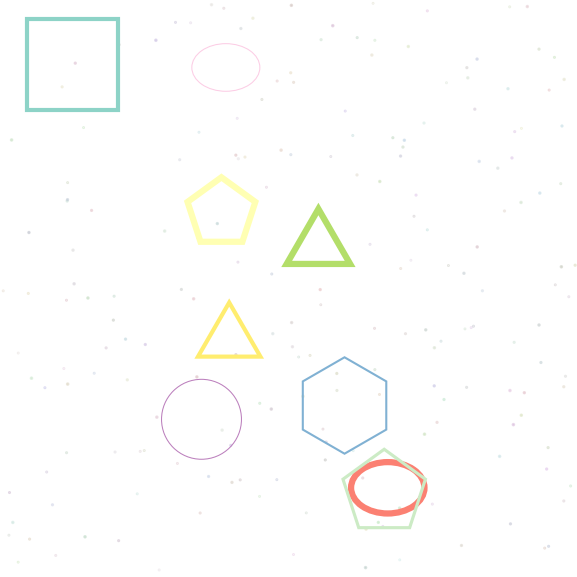[{"shape": "square", "thickness": 2, "radius": 0.39, "center": [0.126, 0.887]}, {"shape": "pentagon", "thickness": 3, "radius": 0.31, "center": [0.383, 0.63]}, {"shape": "oval", "thickness": 3, "radius": 0.32, "center": [0.671, 0.154]}, {"shape": "hexagon", "thickness": 1, "radius": 0.42, "center": [0.597, 0.297]}, {"shape": "triangle", "thickness": 3, "radius": 0.32, "center": [0.551, 0.574]}, {"shape": "oval", "thickness": 0.5, "radius": 0.29, "center": [0.391, 0.882]}, {"shape": "circle", "thickness": 0.5, "radius": 0.35, "center": [0.349, 0.273]}, {"shape": "pentagon", "thickness": 1.5, "radius": 0.38, "center": [0.665, 0.146]}, {"shape": "triangle", "thickness": 2, "radius": 0.31, "center": [0.397, 0.413]}]